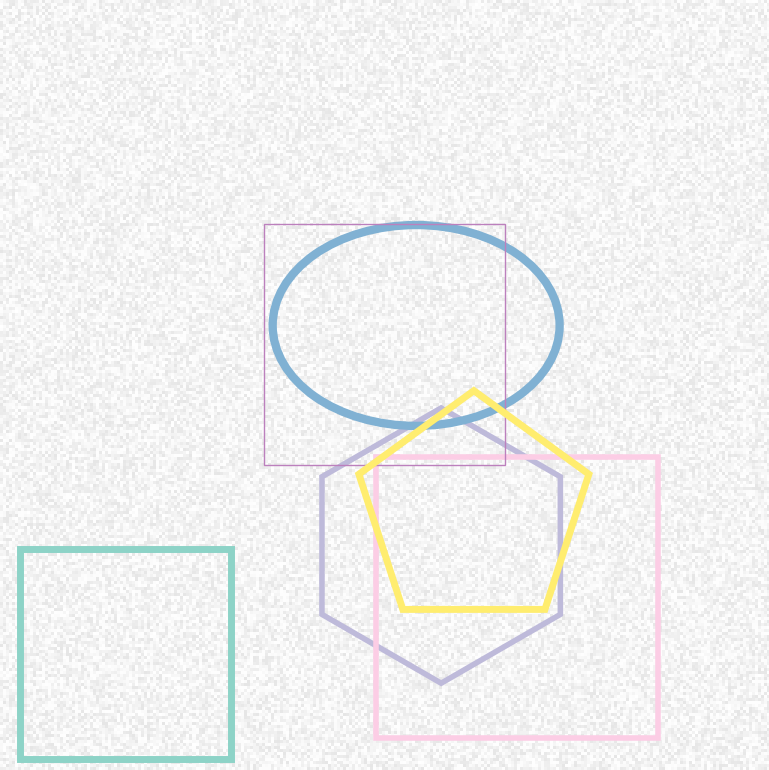[{"shape": "square", "thickness": 2.5, "radius": 0.68, "center": [0.163, 0.151]}, {"shape": "hexagon", "thickness": 2, "radius": 0.89, "center": [0.573, 0.291]}, {"shape": "oval", "thickness": 3, "radius": 0.93, "center": [0.54, 0.577]}, {"shape": "square", "thickness": 2, "radius": 0.91, "center": [0.671, 0.225]}, {"shape": "square", "thickness": 0.5, "radius": 0.78, "center": [0.499, 0.553]}, {"shape": "pentagon", "thickness": 2.5, "radius": 0.79, "center": [0.615, 0.336]}]